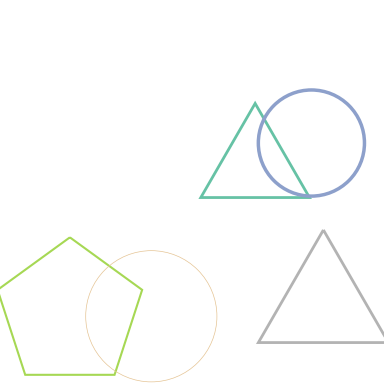[{"shape": "triangle", "thickness": 2, "radius": 0.81, "center": [0.663, 0.568]}, {"shape": "circle", "thickness": 2.5, "radius": 0.69, "center": [0.809, 0.628]}, {"shape": "pentagon", "thickness": 1.5, "radius": 0.99, "center": [0.181, 0.186]}, {"shape": "circle", "thickness": 0.5, "radius": 0.85, "center": [0.393, 0.179]}, {"shape": "triangle", "thickness": 2, "radius": 0.98, "center": [0.84, 0.208]}]